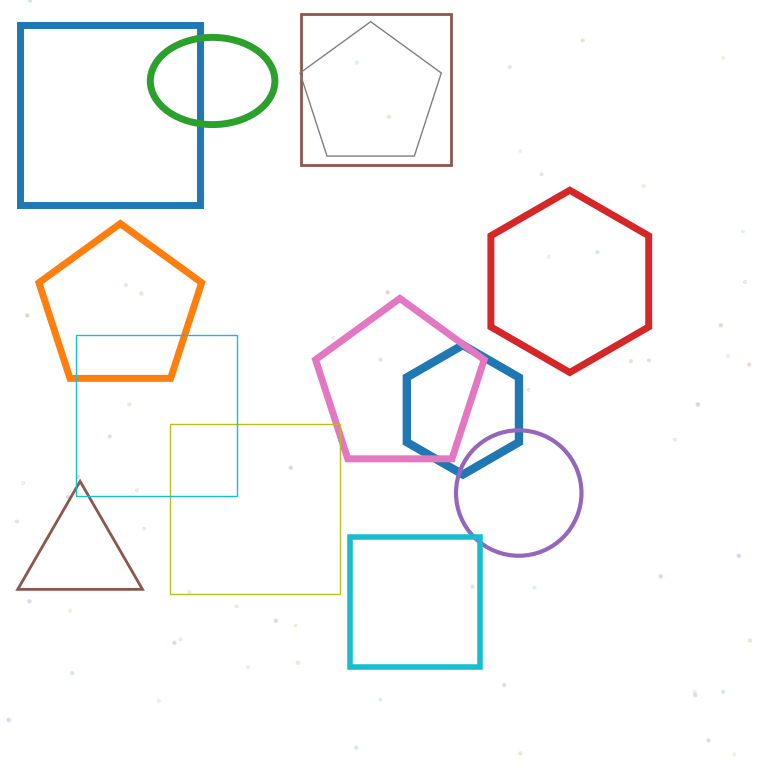[{"shape": "square", "thickness": 2.5, "radius": 0.58, "center": [0.143, 0.851]}, {"shape": "hexagon", "thickness": 3, "radius": 0.42, "center": [0.601, 0.468]}, {"shape": "pentagon", "thickness": 2.5, "radius": 0.56, "center": [0.156, 0.598]}, {"shape": "oval", "thickness": 2.5, "radius": 0.4, "center": [0.276, 0.895]}, {"shape": "hexagon", "thickness": 2.5, "radius": 0.59, "center": [0.74, 0.635]}, {"shape": "circle", "thickness": 1.5, "radius": 0.41, "center": [0.674, 0.36]}, {"shape": "triangle", "thickness": 1, "radius": 0.47, "center": [0.104, 0.281]}, {"shape": "square", "thickness": 1, "radius": 0.49, "center": [0.488, 0.884]}, {"shape": "pentagon", "thickness": 2.5, "radius": 0.58, "center": [0.519, 0.497]}, {"shape": "pentagon", "thickness": 0.5, "radius": 0.48, "center": [0.481, 0.875]}, {"shape": "square", "thickness": 0.5, "radius": 0.55, "center": [0.331, 0.339]}, {"shape": "square", "thickness": 2, "radius": 0.42, "center": [0.539, 0.218]}, {"shape": "square", "thickness": 0.5, "radius": 0.52, "center": [0.204, 0.46]}]